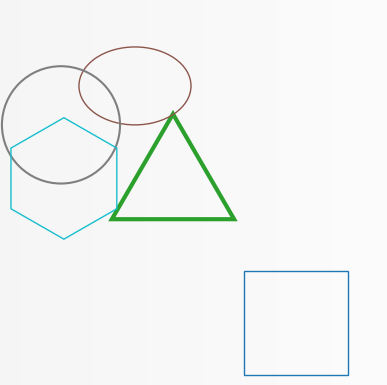[{"shape": "square", "thickness": 1, "radius": 0.67, "center": [0.763, 0.161]}, {"shape": "triangle", "thickness": 3, "radius": 0.91, "center": [0.446, 0.522]}, {"shape": "oval", "thickness": 1, "radius": 0.72, "center": [0.348, 0.777]}, {"shape": "circle", "thickness": 1.5, "radius": 0.76, "center": [0.157, 0.676]}, {"shape": "hexagon", "thickness": 1, "radius": 0.79, "center": [0.165, 0.537]}]